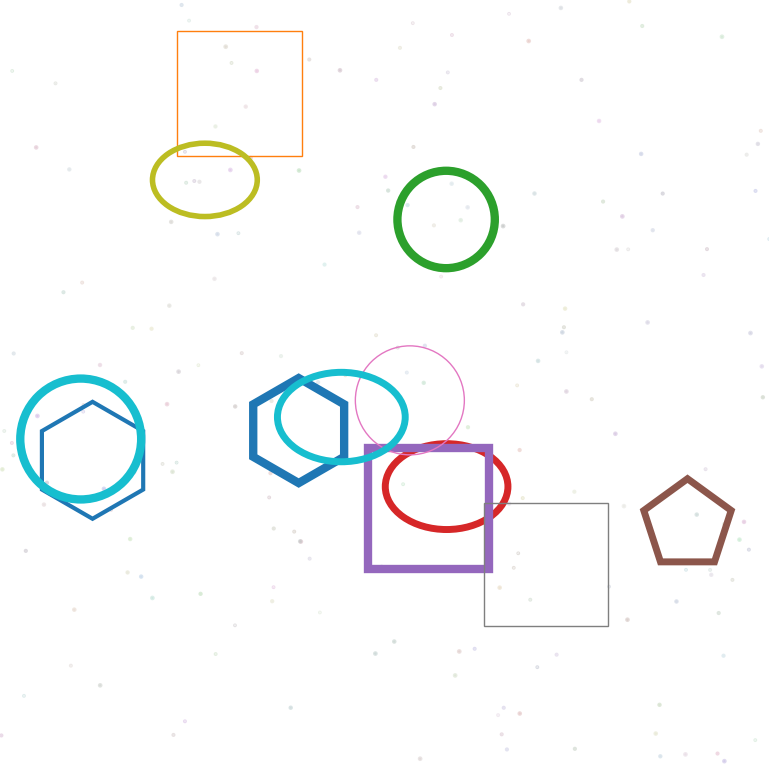[{"shape": "hexagon", "thickness": 3, "radius": 0.34, "center": [0.388, 0.441]}, {"shape": "hexagon", "thickness": 1.5, "radius": 0.38, "center": [0.12, 0.402]}, {"shape": "square", "thickness": 0.5, "radius": 0.4, "center": [0.311, 0.879]}, {"shape": "circle", "thickness": 3, "radius": 0.32, "center": [0.579, 0.715]}, {"shape": "oval", "thickness": 2.5, "radius": 0.4, "center": [0.58, 0.368]}, {"shape": "square", "thickness": 3, "radius": 0.39, "center": [0.556, 0.34]}, {"shape": "pentagon", "thickness": 2.5, "radius": 0.3, "center": [0.893, 0.319]}, {"shape": "circle", "thickness": 0.5, "radius": 0.35, "center": [0.532, 0.48]}, {"shape": "square", "thickness": 0.5, "radius": 0.4, "center": [0.709, 0.267]}, {"shape": "oval", "thickness": 2, "radius": 0.34, "center": [0.266, 0.766]}, {"shape": "oval", "thickness": 2.5, "radius": 0.41, "center": [0.443, 0.458]}, {"shape": "circle", "thickness": 3, "radius": 0.39, "center": [0.105, 0.43]}]